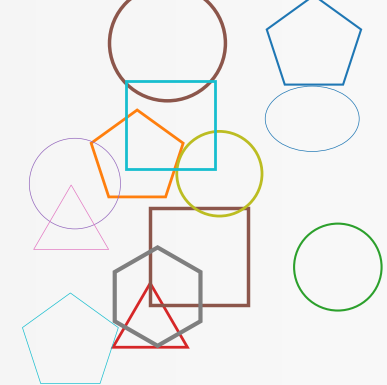[{"shape": "pentagon", "thickness": 1.5, "radius": 0.64, "center": [0.81, 0.884]}, {"shape": "oval", "thickness": 0.5, "radius": 0.61, "center": [0.806, 0.691]}, {"shape": "pentagon", "thickness": 2, "radius": 0.62, "center": [0.354, 0.59]}, {"shape": "circle", "thickness": 1.5, "radius": 0.56, "center": [0.872, 0.306]}, {"shape": "triangle", "thickness": 2, "radius": 0.55, "center": [0.388, 0.153]}, {"shape": "circle", "thickness": 0.5, "radius": 0.59, "center": [0.193, 0.523]}, {"shape": "square", "thickness": 2.5, "radius": 0.63, "center": [0.513, 0.335]}, {"shape": "circle", "thickness": 2.5, "radius": 0.75, "center": [0.432, 0.888]}, {"shape": "triangle", "thickness": 0.5, "radius": 0.56, "center": [0.184, 0.408]}, {"shape": "hexagon", "thickness": 3, "radius": 0.64, "center": [0.407, 0.23]}, {"shape": "circle", "thickness": 2, "radius": 0.55, "center": [0.566, 0.549]}, {"shape": "pentagon", "thickness": 0.5, "radius": 0.65, "center": [0.182, 0.109]}, {"shape": "square", "thickness": 2, "radius": 0.58, "center": [0.439, 0.675]}]